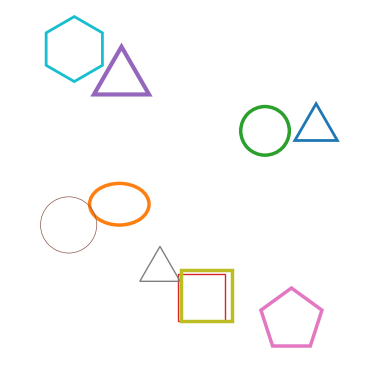[{"shape": "triangle", "thickness": 2, "radius": 0.32, "center": [0.821, 0.667]}, {"shape": "oval", "thickness": 2.5, "radius": 0.39, "center": [0.31, 0.47]}, {"shape": "circle", "thickness": 2.5, "radius": 0.32, "center": [0.688, 0.66]}, {"shape": "square", "thickness": 1, "radius": 0.31, "center": [0.523, 0.228]}, {"shape": "triangle", "thickness": 3, "radius": 0.41, "center": [0.316, 0.796]}, {"shape": "circle", "thickness": 0.5, "radius": 0.37, "center": [0.178, 0.416]}, {"shape": "pentagon", "thickness": 2.5, "radius": 0.42, "center": [0.757, 0.169]}, {"shape": "triangle", "thickness": 1, "radius": 0.3, "center": [0.416, 0.3]}, {"shape": "square", "thickness": 2.5, "radius": 0.33, "center": [0.537, 0.232]}, {"shape": "hexagon", "thickness": 2, "radius": 0.42, "center": [0.193, 0.873]}]